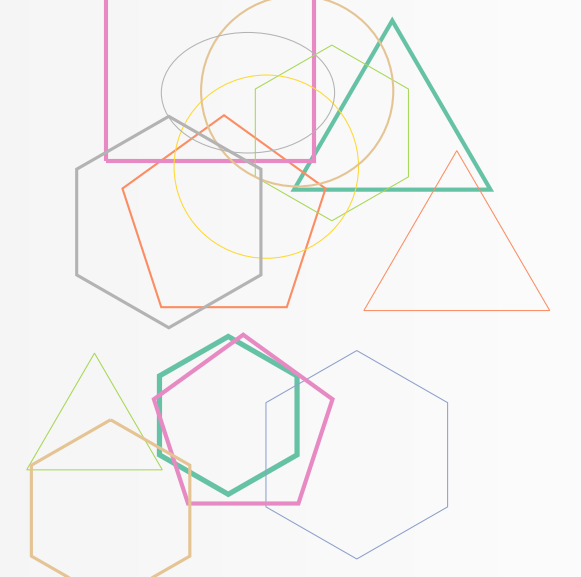[{"shape": "triangle", "thickness": 2, "radius": 0.98, "center": [0.675, 0.768]}, {"shape": "hexagon", "thickness": 2.5, "radius": 0.68, "center": [0.393, 0.28]}, {"shape": "pentagon", "thickness": 1, "radius": 0.92, "center": [0.385, 0.616]}, {"shape": "triangle", "thickness": 0.5, "radius": 0.92, "center": [0.786, 0.554]}, {"shape": "hexagon", "thickness": 0.5, "radius": 0.9, "center": [0.614, 0.212]}, {"shape": "square", "thickness": 2, "radius": 0.89, "center": [0.361, 0.899]}, {"shape": "pentagon", "thickness": 2, "radius": 0.81, "center": [0.418, 0.258]}, {"shape": "hexagon", "thickness": 0.5, "radius": 0.76, "center": [0.571, 0.769]}, {"shape": "triangle", "thickness": 0.5, "radius": 0.67, "center": [0.163, 0.253]}, {"shape": "circle", "thickness": 0.5, "radius": 0.79, "center": [0.458, 0.711]}, {"shape": "circle", "thickness": 1, "radius": 0.83, "center": [0.511, 0.842]}, {"shape": "hexagon", "thickness": 1.5, "radius": 0.79, "center": [0.19, 0.115]}, {"shape": "oval", "thickness": 0.5, "radius": 0.75, "center": [0.427, 0.839]}, {"shape": "hexagon", "thickness": 1.5, "radius": 0.92, "center": [0.29, 0.615]}]